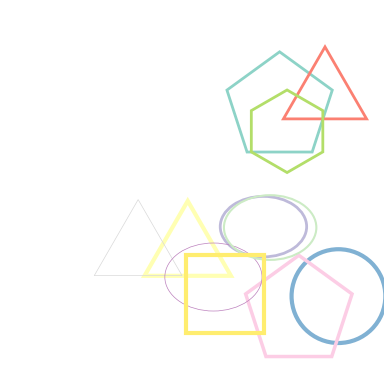[{"shape": "pentagon", "thickness": 2, "radius": 0.72, "center": [0.726, 0.722]}, {"shape": "triangle", "thickness": 3, "radius": 0.65, "center": [0.488, 0.348]}, {"shape": "oval", "thickness": 2, "radius": 0.56, "center": [0.684, 0.411]}, {"shape": "triangle", "thickness": 2, "radius": 0.62, "center": [0.844, 0.754]}, {"shape": "circle", "thickness": 3, "radius": 0.61, "center": [0.879, 0.231]}, {"shape": "hexagon", "thickness": 2, "radius": 0.54, "center": [0.746, 0.659]}, {"shape": "pentagon", "thickness": 2.5, "radius": 0.73, "center": [0.776, 0.192]}, {"shape": "triangle", "thickness": 0.5, "radius": 0.66, "center": [0.359, 0.35]}, {"shape": "oval", "thickness": 0.5, "radius": 0.63, "center": [0.554, 0.28]}, {"shape": "oval", "thickness": 1.5, "radius": 0.6, "center": [0.702, 0.409]}, {"shape": "square", "thickness": 3, "radius": 0.51, "center": [0.585, 0.237]}]